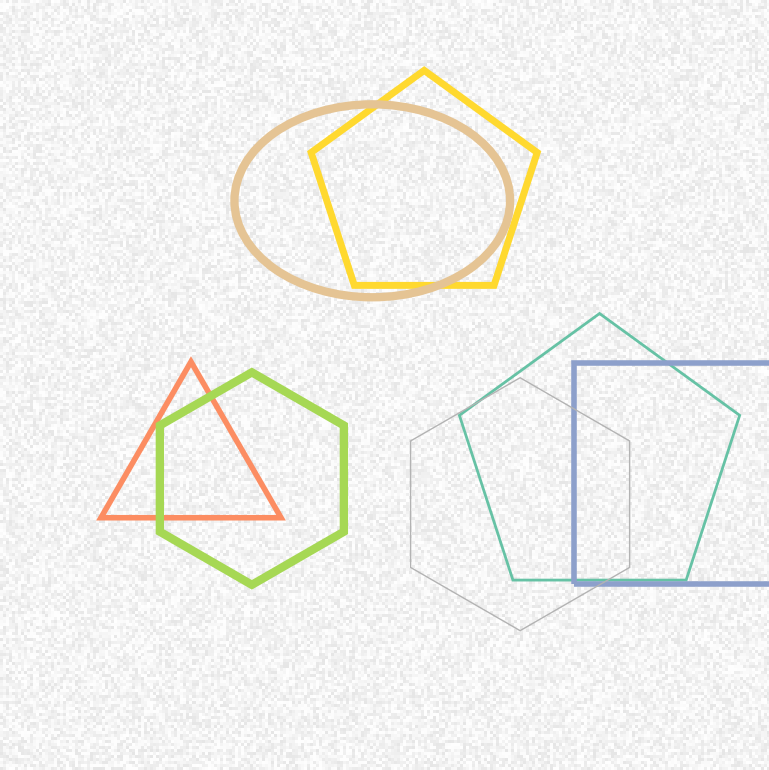[{"shape": "pentagon", "thickness": 1, "radius": 0.96, "center": [0.779, 0.401]}, {"shape": "triangle", "thickness": 2, "radius": 0.68, "center": [0.248, 0.395]}, {"shape": "square", "thickness": 2, "radius": 0.72, "center": [0.888, 0.385]}, {"shape": "hexagon", "thickness": 3, "radius": 0.69, "center": [0.327, 0.378]}, {"shape": "pentagon", "thickness": 2.5, "radius": 0.77, "center": [0.551, 0.754]}, {"shape": "oval", "thickness": 3, "radius": 0.89, "center": [0.483, 0.739]}, {"shape": "hexagon", "thickness": 0.5, "radius": 0.82, "center": [0.675, 0.345]}]